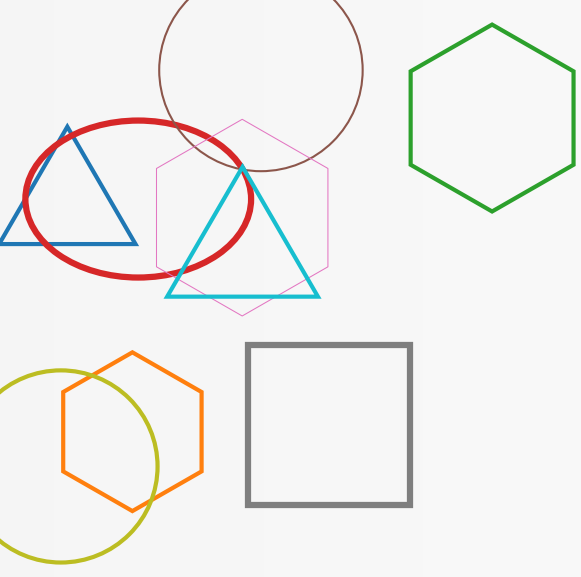[{"shape": "triangle", "thickness": 2, "radius": 0.68, "center": [0.116, 0.644]}, {"shape": "hexagon", "thickness": 2, "radius": 0.69, "center": [0.228, 0.252]}, {"shape": "hexagon", "thickness": 2, "radius": 0.81, "center": [0.847, 0.795]}, {"shape": "oval", "thickness": 3, "radius": 0.97, "center": [0.238, 0.654]}, {"shape": "circle", "thickness": 1, "radius": 0.88, "center": [0.449, 0.878]}, {"shape": "hexagon", "thickness": 0.5, "radius": 0.85, "center": [0.417, 0.622]}, {"shape": "square", "thickness": 3, "radius": 0.7, "center": [0.566, 0.263]}, {"shape": "circle", "thickness": 2, "radius": 0.83, "center": [0.105, 0.191]}, {"shape": "triangle", "thickness": 2, "radius": 0.75, "center": [0.417, 0.56]}]